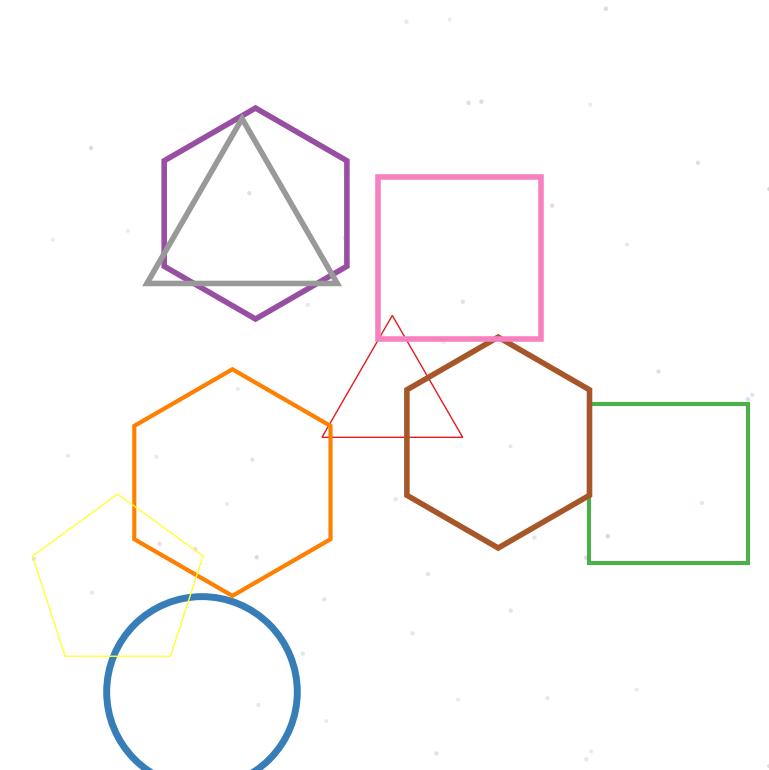[{"shape": "triangle", "thickness": 0.5, "radius": 0.53, "center": [0.51, 0.485]}, {"shape": "circle", "thickness": 2.5, "radius": 0.62, "center": [0.262, 0.101]}, {"shape": "square", "thickness": 1.5, "radius": 0.52, "center": [0.868, 0.372]}, {"shape": "hexagon", "thickness": 2, "radius": 0.68, "center": [0.332, 0.723]}, {"shape": "hexagon", "thickness": 1.5, "radius": 0.74, "center": [0.302, 0.373]}, {"shape": "pentagon", "thickness": 0.5, "radius": 0.58, "center": [0.153, 0.242]}, {"shape": "hexagon", "thickness": 2, "radius": 0.68, "center": [0.647, 0.425]}, {"shape": "square", "thickness": 2, "radius": 0.53, "center": [0.597, 0.665]}, {"shape": "triangle", "thickness": 2, "radius": 0.71, "center": [0.314, 0.703]}]